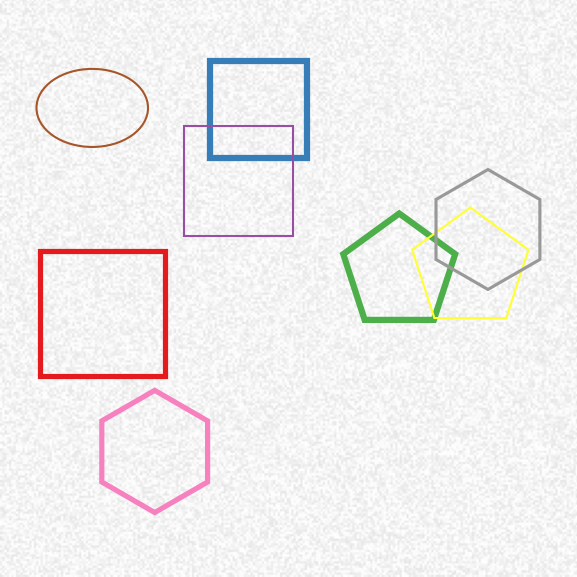[{"shape": "square", "thickness": 2.5, "radius": 0.54, "center": [0.178, 0.456]}, {"shape": "square", "thickness": 3, "radius": 0.42, "center": [0.448, 0.81]}, {"shape": "pentagon", "thickness": 3, "radius": 0.51, "center": [0.691, 0.528]}, {"shape": "square", "thickness": 1, "radius": 0.47, "center": [0.413, 0.686]}, {"shape": "pentagon", "thickness": 1, "radius": 0.53, "center": [0.814, 0.534]}, {"shape": "oval", "thickness": 1, "radius": 0.48, "center": [0.16, 0.812]}, {"shape": "hexagon", "thickness": 2.5, "radius": 0.53, "center": [0.268, 0.217]}, {"shape": "hexagon", "thickness": 1.5, "radius": 0.52, "center": [0.845, 0.602]}]